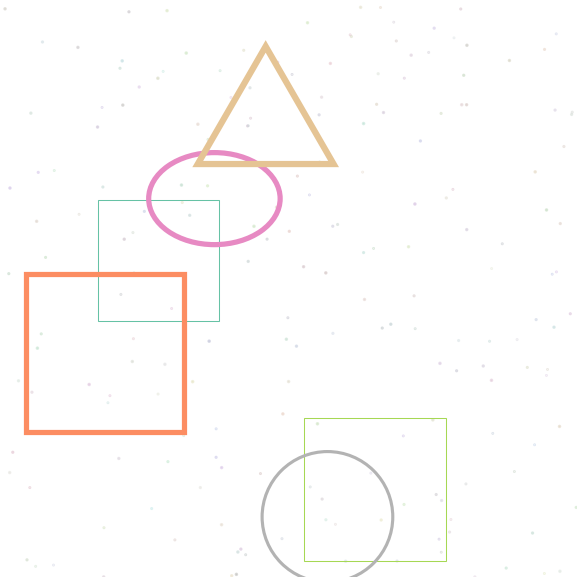[{"shape": "square", "thickness": 0.5, "radius": 0.52, "center": [0.274, 0.548]}, {"shape": "square", "thickness": 2.5, "radius": 0.69, "center": [0.181, 0.388]}, {"shape": "oval", "thickness": 2.5, "radius": 0.57, "center": [0.371, 0.655]}, {"shape": "square", "thickness": 0.5, "radius": 0.62, "center": [0.649, 0.152]}, {"shape": "triangle", "thickness": 3, "radius": 0.68, "center": [0.46, 0.783]}, {"shape": "circle", "thickness": 1.5, "radius": 0.57, "center": [0.567, 0.104]}]